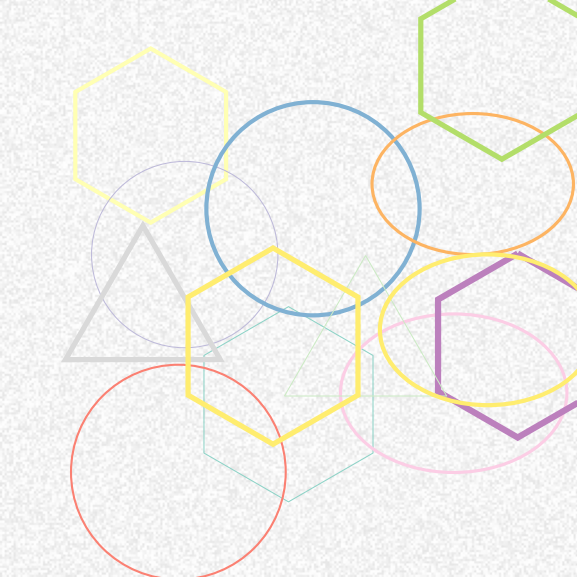[{"shape": "hexagon", "thickness": 0.5, "radius": 0.84, "center": [0.5, 0.299]}, {"shape": "hexagon", "thickness": 2, "radius": 0.75, "center": [0.261, 0.764]}, {"shape": "circle", "thickness": 0.5, "radius": 0.81, "center": [0.32, 0.558]}, {"shape": "circle", "thickness": 1, "radius": 0.93, "center": [0.309, 0.182]}, {"shape": "circle", "thickness": 2, "radius": 0.92, "center": [0.542, 0.638]}, {"shape": "oval", "thickness": 1.5, "radius": 0.87, "center": [0.819, 0.68]}, {"shape": "hexagon", "thickness": 2.5, "radius": 0.81, "center": [0.869, 0.885]}, {"shape": "oval", "thickness": 1.5, "radius": 0.98, "center": [0.786, 0.318]}, {"shape": "triangle", "thickness": 2.5, "radius": 0.77, "center": [0.247, 0.454]}, {"shape": "hexagon", "thickness": 3, "radius": 0.8, "center": [0.896, 0.401]}, {"shape": "triangle", "thickness": 0.5, "radius": 0.81, "center": [0.633, 0.394]}, {"shape": "oval", "thickness": 2, "radius": 0.93, "center": [0.844, 0.428]}, {"shape": "hexagon", "thickness": 2.5, "radius": 0.85, "center": [0.473, 0.4]}]